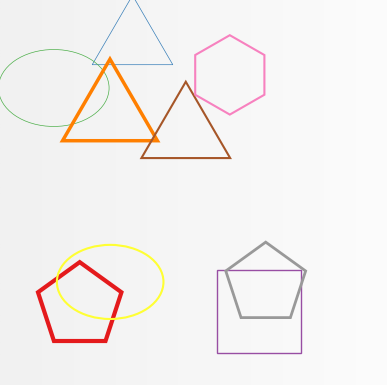[{"shape": "pentagon", "thickness": 3, "radius": 0.57, "center": [0.206, 0.206]}, {"shape": "triangle", "thickness": 0.5, "radius": 0.6, "center": [0.342, 0.892]}, {"shape": "oval", "thickness": 0.5, "radius": 0.71, "center": [0.139, 0.771]}, {"shape": "square", "thickness": 1, "radius": 0.54, "center": [0.668, 0.19]}, {"shape": "triangle", "thickness": 2.5, "radius": 0.71, "center": [0.284, 0.705]}, {"shape": "oval", "thickness": 1.5, "radius": 0.69, "center": [0.284, 0.268]}, {"shape": "triangle", "thickness": 1.5, "radius": 0.66, "center": [0.479, 0.656]}, {"shape": "hexagon", "thickness": 1.5, "radius": 0.52, "center": [0.593, 0.805]}, {"shape": "pentagon", "thickness": 2, "radius": 0.54, "center": [0.686, 0.263]}]